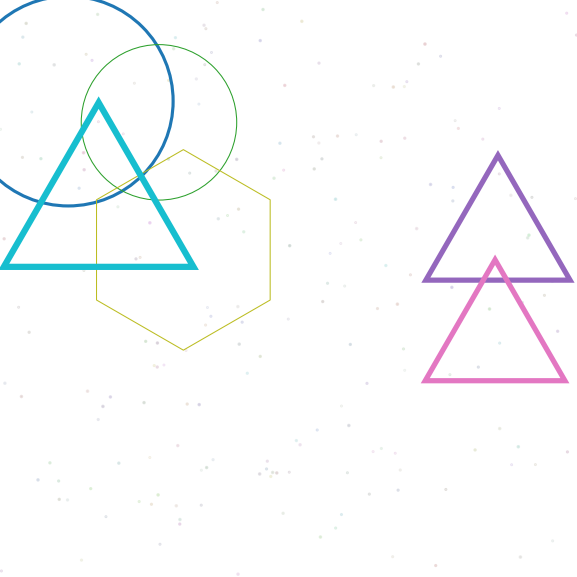[{"shape": "circle", "thickness": 1.5, "radius": 0.91, "center": [0.118, 0.824]}, {"shape": "circle", "thickness": 0.5, "radius": 0.67, "center": [0.275, 0.787]}, {"shape": "triangle", "thickness": 2.5, "radius": 0.72, "center": [0.862, 0.586]}, {"shape": "triangle", "thickness": 2.5, "radius": 0.7, "center": [0.857, 0.41]}, {"shape": "hexagon", "thickness": 0.5, "radius": 0.87, "center": [0.317, 0.566]}, {"shape": "triangle", "thickness": 3, "radius": 0.95, "center": [0.171, 0.632]}]